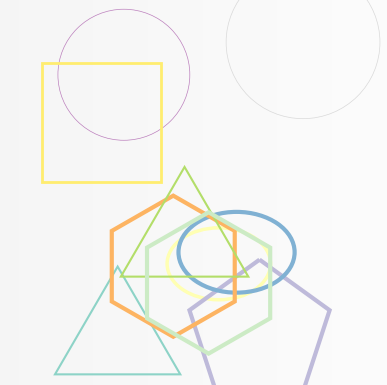[{"shape": "triangle", "thickness": 1.5, "radius": 0.93, "center": [0.304, 0.121]}, {"shape": "oval", "thickness": 2.5, "radius": 0.67, "center": [0.565, 0.315]}, {"shape": "pentagon", "thickness": 3, "radius": 0.95, "center": [0.67, 0.135]}, {"shape": "oval", "thickness": 3, "radius": 0.75, "center": [0.61, 0.345]}, {"shape": "hexagon", "thickness": 3, "radius": 0.92, "center": [0.447, 0.309]}, {"shape": "triangle", "thickness": 1.5, "radius": 0.95, "center": [0.476, 0.376]}, {"shape": "circle", "thickness": 0.5, "radius": 0.99, "center": [0.782, 0.89]}, {"shape": "circle", "thickness": 0.5, "radius": 0.85, "center": [0.32, 0.806]}, {"shape": "hexagon", "thickness": 3, "radius": 0.92, "center": [0.538, 0.265]}, {"shape": "square", "thickness": 2, "radius": 0.77, "center": [0.261, 0.682]}]